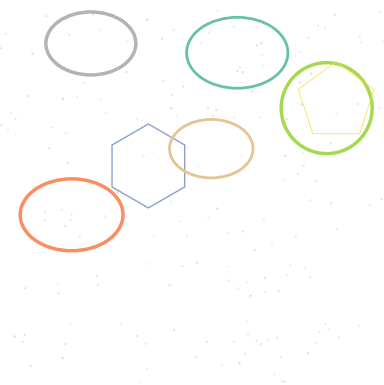[{"shape": "oval", "thickness": 2, "radius": 0.66, "center": [0.616, 0.863]}, {"shape": "oval", "thickness": 2.5, "radius": 0.67, "center": [0.186, 0.442]}, {"shape": "hexagon", "thickness": 1, "radius": 0.54, "center": [0.385, 0.569]}, {"shape": "circle", "thickness": 2.5, "radius": 0.59, "center": [0.849, 0.719]}, {"shape": "pentagon", "thickness": 0.5, "radius": 0.52, "center": [0.873, 0.736]}, {"shape": "oval", "thickness": 2, "radius": 0.54, "center": [0.549, 0.614]}, {"shape": "oval", "thickness": 2.5, "radius": 0.58, "center": [0.236, 0.887]}]